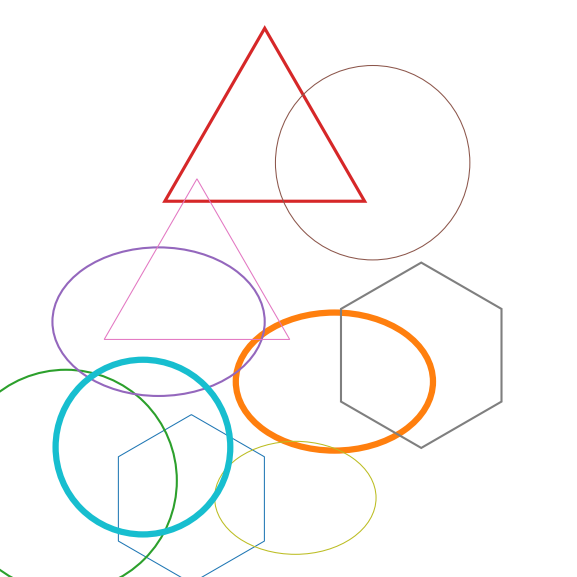[{"shape": "hexagon", "thickness": 0.5, "radius": 0.73, "center": [0.331, 0.135]}, {"shape": "oval", "thickness": 3, "radius": 0.85, "center": [0.579, 0.338]}, {"shape": "circle", "thickness": 1, "radius": 0.96, "center": [0.114, 0.167]}, {"shape": "triangle", "thickness": 1.5, "radius": 1.0, "center": [0.458, 0.751]}, {"shape": "oval", "thickness": 1, "radius": 0.92, "center": [0.275, 0.442]}, {"shape": "circle", "thickness": 0.5, "radius": 0.84, "center": [0.645, 0.717]}, {"shape": "triangle", "thickness": 0.5, "radius": 0.93, "center": [0.341, 0.504]}, {"shape": "hexagon", "thickness": 1, "radius": 0.8, "center": [0.729, 0.384]}, {"shape": "oval", "thickness": 0.5, "radius": 0.7, "center": [0.511, 0.137]}, {"shape": "circle", "thickness": 3, "radius": 0.76, "center": [0.248, 0.225]}]